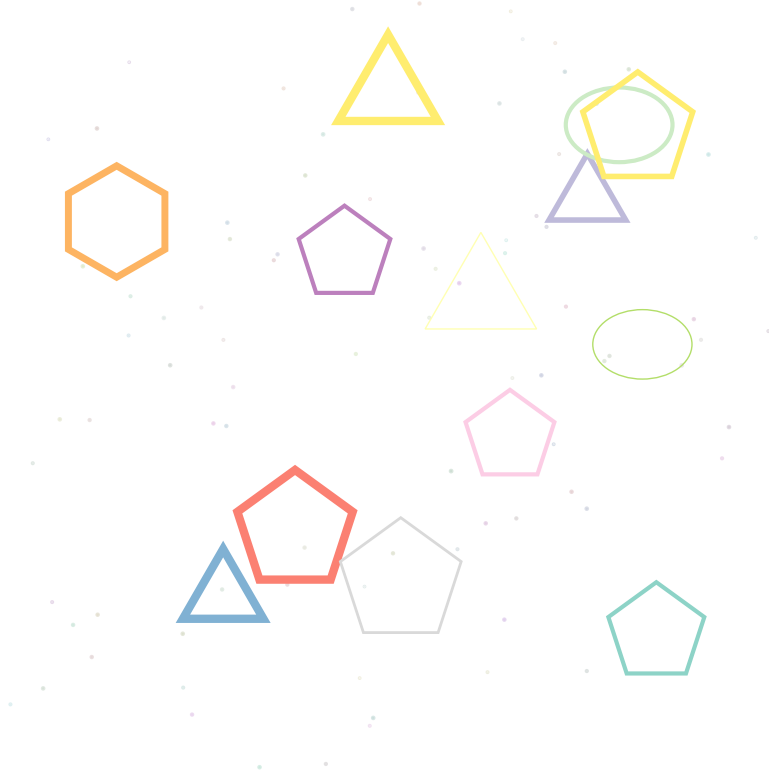[{"shape": "pentagon", "thickness": 1.5, "radius": 0.33, "center": [0.852, 0.178]}, {"shape": "triangle", "thickness": 0.5, "radius": 0.42, "center": [0.625, 0.615]}, {"shape": "triangle", "thickness": 2, "radius": 0.29, "center": [0.763, 0.743]}, {"shape": "pentagon", "thickness": 3, "radius": 0.39, "center": [0.383, 0.311]}, {"shape": "triangle", "thickness": 3, "radius": 0.3, "center": [0.29, 0.227]}, {"shape": "hexagon", "thickness": 2.5, "radius": 0.36, "center": [0.152, 0.712]}, {"shape": "oval", "thickness": 0.5, "radius": 0.32, "center": [0.834, 0.553]}, {"shape": "pentagon", "thickness": 1.5, "radius": 0.3, "center": [0.662, 0.433]}, {"shape": "pentagon", "thickness": 1, "radius": 0.41, "center": [0.52, 0.245]}, {"shape": "pentagon", "thickness": 1.5, "radius": 0.31, "center": [0.447, 0.67]}, {"shape": "oval", "thickness": 1.5, "radius": 0.35, "center": [0.804, 0.838]}, {"shape": "triangle", "thickness": 3, "radius": 0.37, "center": [0.504, 0.88]}, {"shape": "pentagon", "thickness": 2, "radius": 0.38, "center": [0.828, 0.832]}]